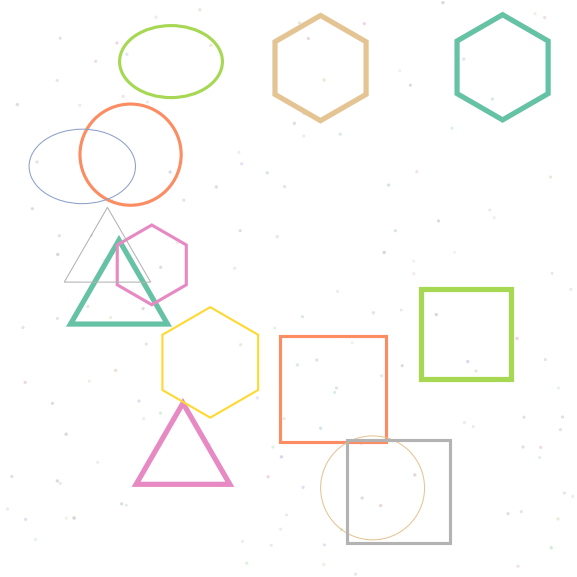[{"shape": "triangle", "thickness": 2.5, "radius": 0.48, "center": [0.206, 0.486]}, {"shape": "hexagon", "thickness": 2.5, "radius": 0.46, "center": [0.87, 0.883]}, {"shape": "circle", "thickness": 1.5, "radius": 0.44, "center": [0.226, 0.731]}, {"shape": "square", "thickness": 1.5, "radius": 0.46, "center": [0.577, 0.326]}, {"shape": "oval", "thickness": 0.5, "radius": 0.46, "center": [0.142, 0.711]}, {"shape": "triangle", "thickness": 2.5, "radius": 0.47, "center": [0.317, 0.207]}, {"shape": "hexagon", "thickness": 1.5, "radius": 0.35, "center": [0.263, 0.54]}, {"shape": "oval", "thickness": 1.5, "radius": 0.45, "center": [0.296, 0.892]}, {"shape": "square", "thickness": 2.5, "radius": 0.39, "center": [0.807, 0.421]}, {"shape": "hexagon", "thickness": 1, "radius": 0.48, "center": [0.364, 0.372]}, {"shape": "circle", "thickness": 0.5, "radius": 0.45, "center": [0.645, 0.154]}, {"shape": "hexagon", "thickness": 2.5, "radius": 0.46, "center": [0.555, 0.881]}, {"shape": "square", "thickness": 1.5, "radius": 0.44, "center": [0.69, 0.149]}, {"shape": "triangle", "thickness": 0.5, "radius": 0.43, "center": [0.186, 0.554]}]